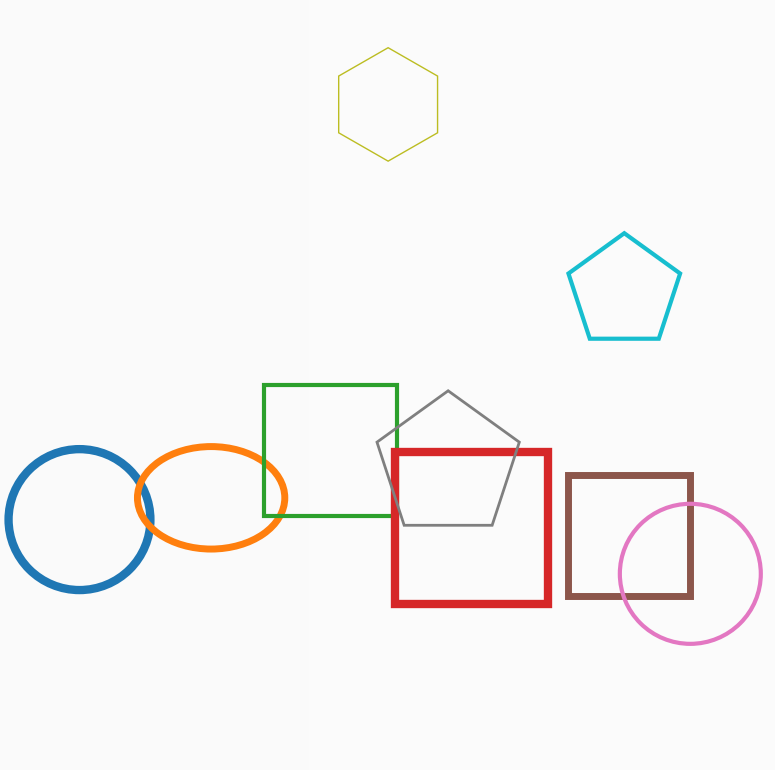[{"shape": "circle", "thickness": 3, "radius": 0.46, "center": [0.103, 0.325]}, {"shape": "oval", "thickness": 2.5, "radius": 0.48, "center": [0.272, 0.353]}, {"shape": "square", "thickness": 1.5, "radius": 0.43, "center": [0.426, 0.415]}, {"shape": "square", "thickness": 3, "radius": 0.49, "center": [0.608, 0.314]}, {"shape": "square", "thickness": 2.5, "radius": 0.39, "center": [0.811, 0.305]}, {"shape": "circle", "thickness": 1.5, "radius": 0.45, "center": [0.891, 0.255]}, {"shape": "pentagon", "thickness": 1, "radius": 0.48, "center": [0.578, 0.396]}, {"shape": "hexagon", "thickness": 0.5, "radius": 0.37, "center": [0.501, 0.864]}, {"shape": "pentagon", "thickness": 1.5, "radius": 0.38, "center": [0.806, 0.621]}]